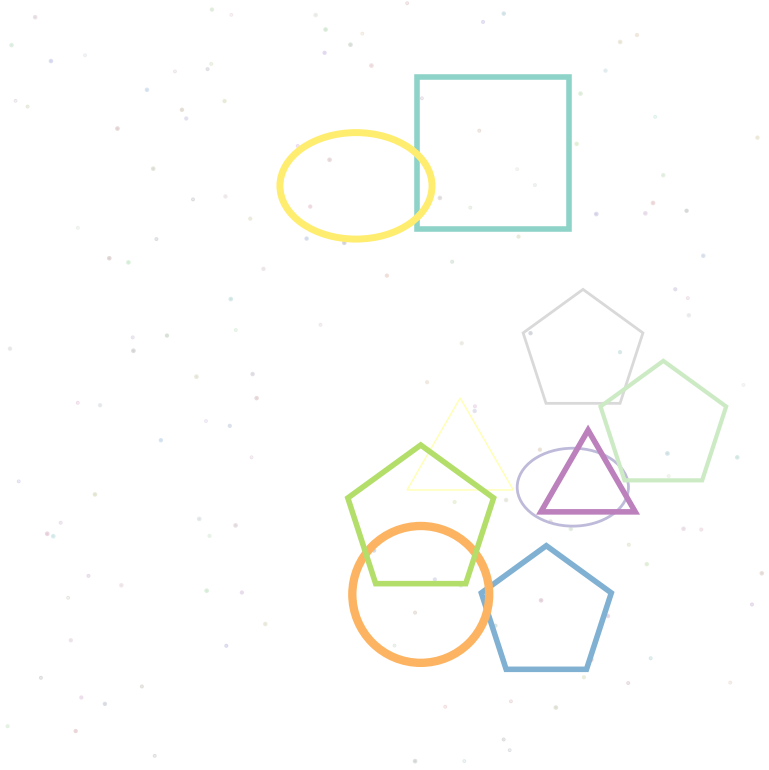[{"shape": "square", "thickness": 2, "radius": 0.49, "center": [0.641, 0.801]}, {"shape": "triangle", "thickness": 0.5, "radius": 0.4, "center": [0.598, 0.403]}, {"shape": "oval", "thickness": 1, "radius": 0.36, "center": [0.744, 0.367]}, {"shape": "pentagon", "thickness": 2, "radius": 0.44, "center": [0.709, 0.203]}, {"shape": "circle", "thickness": 3, "radius": 0.44, "center": [0.546, 0.228]}, {"shape": "pentagon", "thickness": 2, "radius": 0.5, "center": [0.546, 0.323]}, {"shape": "pentagon", "thickness": 1, "radius": 0.41, "center": [0.757, 0.542]}, {"shape": "triangle", "thickness": 2, "radius": 0.35, "center": [0.764, 0.371]}, {"shape": "pentagon", "thickness": 1.5, "radius": 0.43, "center": [0.861, 0.446]}, {"shape": "oval", "thickness": 2.5, "radius": 0.49, "center": [0.462, 0.759]}]